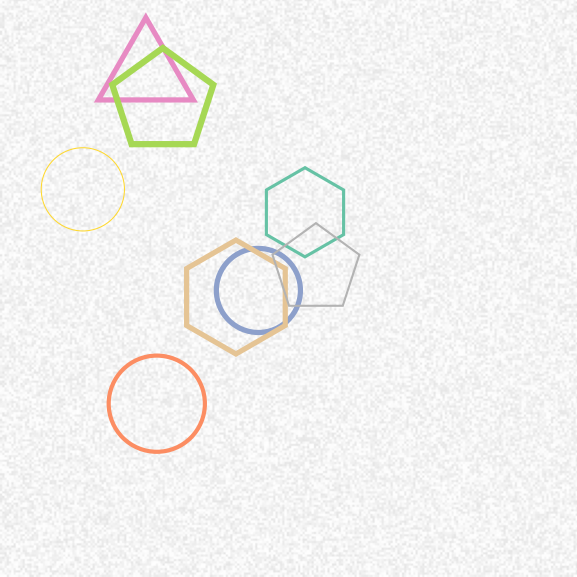[{"shape": "hexagon", "thickness": 1.5, "radius": 0.39, "center": [0.528, 0.632]}, {"shape": "circle", "thickness": 2, "radius": 0.42, "center": [0.271, 0.3]}, {"shape": "circle", "thickness": 2.5, "radius": 0.36, "center": [0.447, 0.496]}, {"shape": "triangle", "thickness": 2.5, "radius": 0.48, "center": [0.253, 0.874]}, {"shape": "pentagon", "thickness": 3, "radius": 0.46, "center": [0.282, 0.824]}, {"shape": "circle", "thickness": 0.5, "radius": 0.36, "center": [0.143, 0.671]}, {"shape": "hexagon", "thickness": 2.5, "radius": 0.49, "center": [0.409, 0.485]}, {"shape": "pentagon", "thickness": 1, "radius": 0.4, "center": [0.547, 0.534]}]